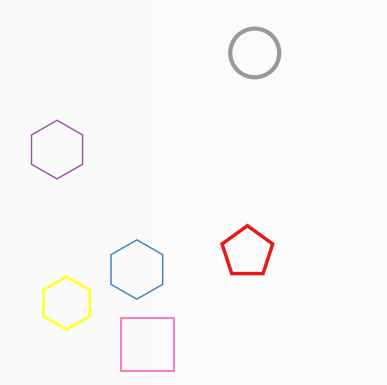[{"shape": "pentagon", "thickness": 2.5, "radius": 0.34, "center": [0.638, 0.345]}, {"shape": "hexagon", "thickness": 1, "radius": 0.39, "center": [0.353, 0.3]}, {"shape": "hexagon", "thickness": 1, "radius": 0.38, "center": [0.147, 0.611]}, {"shape": "hexagon", "thickness": 2, "radius": 0.34, "center": [0.172, 0.213]}, {"shape": "square", "thickness": 1.5, "radius": 0.35, "center": [0.381, 0.105]}, {"shape": "circle", "thickness": 3, "radius": 0.32, "center": [0.657, 0.862]}]